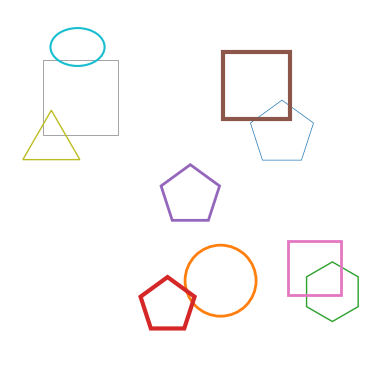[{"shape": "pentagon", "thickness": 0.5, "radius": 0.43, "center": [0.732, 0.654]}, {"shape": "circle", "thickness": 2, "radius": 0.46, "center": [0.573, 0.271]}, {"shape": "hexagon", "thickness": 1, "radius": 0.39, "center": [0.863, 0.242]}, {"shape": "pentagon", "thickness": 3, "radius": 0.37, "center": [0.435, 0.207]}, {"shape": "pentagon", "thickness": 2, "radius": 0.4, "center": [0.494, 0.492]}, {"shape": "square", "thickness": 3, "radius": 0.44, "center": [0.666, 0.779]}, {"shape": "square", "thickness": 2, "radius": 0.35, "center": [0.816, 0.304]}, {"shape": "square", "thickness": 0.5, "radius": 0.48, "center": [0.209, 0.746]}, {"shape": "triangle", "thickness": 1, "radius": 0.43, "center": [0.133, 0.628]}, {"shape": "oval", "thickness": 1.5, "radius": 0.35, "center": [0.201, 0.878]}]